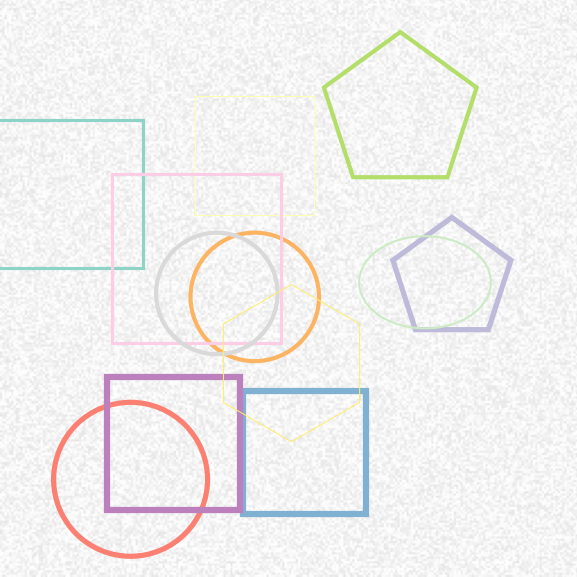[{"shape": "square", "thickness": 1.5, "radius": 0.64, "center": [0.12, 0.664]}, {"shape": "square", "thickness": 0.5, "radius": 0.51, "center": [0.44, 0.73]}, {"shape": "pentagon", "thickness": 2.5, "radius": 0.54, "center": [0.782, 0.515]}, {"shape": "circle", "thickness": 2.5, "radius": 0.67, "center": [0.226, 0.169]}, {"shape": "square", "thickness": 3, "radius": 0.53, "center": [0.527, 0.215]}, {"shape": "circle", "thickness": 2, "radius": 0.56, "center": [0.441, 0.485]}, {"shape": "pentagon", "thickness": 2, "radius": 0.69, "center": [0.693, 0.805]}, {"shape": "square", "thickness": 1.5, "radius": 0.73, "center": [0.34, 0.551]}, {"shape": "circle", "thickness": 2, "radius": 0.53, "center": [0.375, 0.491]}, {"shape": "square", "thickness": 3, "radius": 0.57, "center": [0.3, 0.232]}, {"shape": "oval", "thickness": 1, "radius": 0.57, "center": [0.736, 0.51]}, {"shape": "hexagon", "thickness": 0.5, "radius": 0.68, "center": [0.505, 0.37]}]